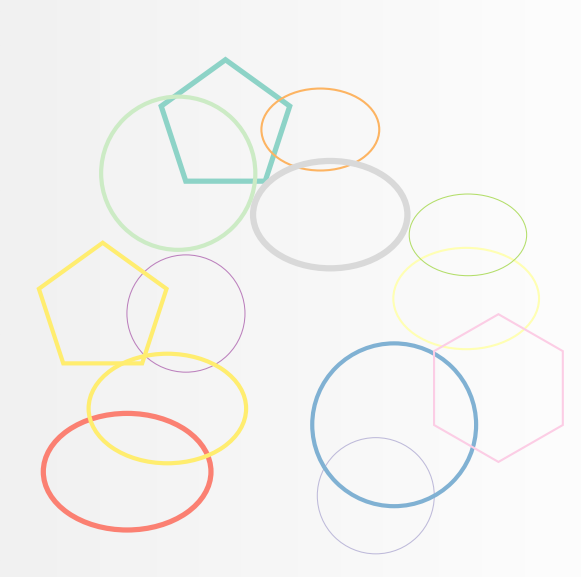[{"shape": "pentagon", "thickness": 2.5, "radius": 0.58, "center": [0.388, 0.779]}, {"shape": "oval", "thickness": 1, "radius": 0.63, "center": [0.802, 0.482]}, {"shape": "circle", "thickness": 0.5, "radius": 0.5, "center": [0.646, 0.141]}, {"shape": "oval", "thickness": 2.5, "radius": 0.72, "center": [0.219, 0.182]}, {"shape": "circle", "thickness": 2, "radius": 0.7, "center": [0.678, 0.264]}, {"shape": "oval", "thickness": 1, "radius": 0.51, "center": [0.551, 0.775]}, {"shape": "oval", "thickness": 0.5, "radius": 0.51, "center": [0.805, 0.592]}, {"shape": "hexagon", "thickness": 1, "radius": 0.64, "center": [0.858, 0.327]}, {"shape": "oval", "thickness": 3, "radius": 0.66, "center": [0.568, 0.627]}, {"shape": "circle", "thickness": 0.5, "radius": 0.51, "center": [0.32, 0.456]}, {"shape": "circle", "thickness": 2, "radius": 0.66, "center": [0.307, 0.699]}, {"shape": "pentagon", "thickness": 2, "radius": 0.58, "center": [0.177, 0.463]}, {"shape": "oval", "thickness": 2, "radius": 0.68, "center": [0.288, 0.292]}]